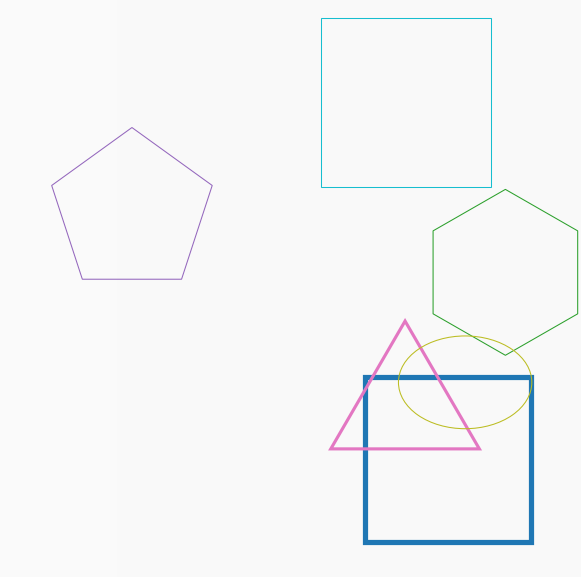[{"shape": "square", "thickness": 2.5, "radius": 0.72, "center": [0.771, 0.203]}, {"shape": "hexagon", "thickness": 0.5, "radius": 0.72, "center": [0.869, 0.528]}, {"shape": "pentagon", "thickness": 0.5, "radius": 0.73, "center": [0.227, 0.633]}, {"shape": "triangle", "thickness": 1.5, "radius": 0.74, "center": [0.697, 0.296]}, {"shape": "oval", "thickness": 0.5, "radius": 0.57, "center": [0.8, 0.337]}, {"shape": "square", "thickness": 0.5, "radius": 0.73, "center": [0.699, 0.821]}]